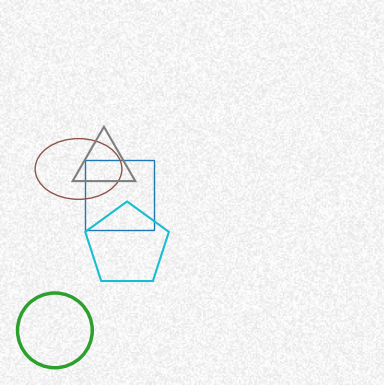[{"shape": "square", "thickness": 1, "radius": 0.45, "center": [0.31, 0.493]}, {"shape": "circle", "thickness": 2.5, "radius": 0.49, "center": [0.143, 0.142]}, {"shape": "oval", "thickness": 1, "radius": 0.56, "center": [0.204, 0.561]}, {"shape": "triangle", "thickness": 1.5, "radius": 0.47, "center": [0.27, 0.577]}, {"shape": "pentagon", "thickness": 1.5, "radius": 0.57, "center": [0.33, 0.362]}]